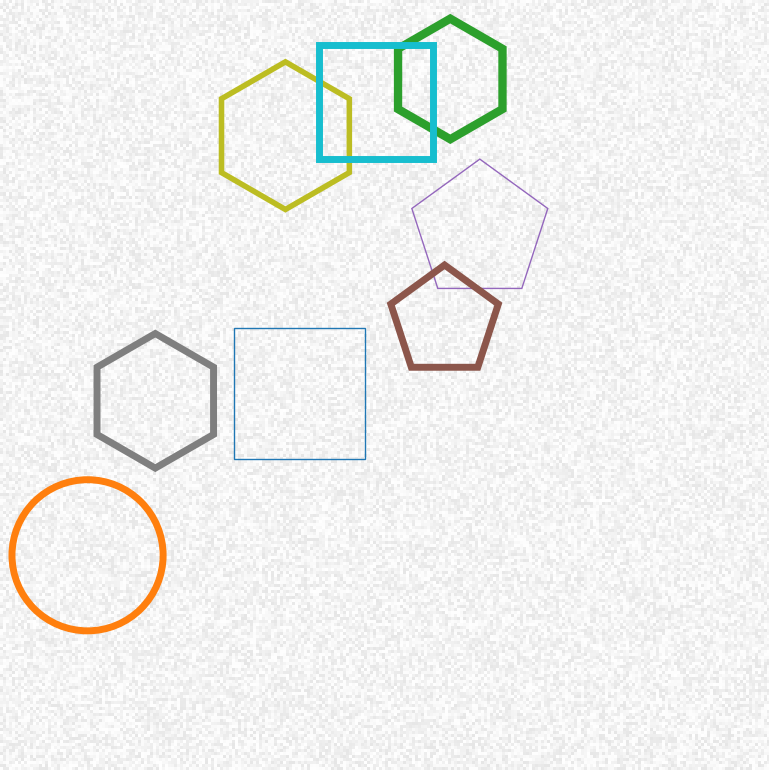[{"shape": "square", "thickness": 0.5, "radius": 0.43, "center": [0.389, 0.489]}, {"shape": "circle", "thickness": 2.5, "radius": 0.49, "center": [0.114, 0.279]}, {"shape": "hexagon", "thickness": 3, "radius": 0.39, "center": [0.585, 0.897]}, {"shape": "pentagon", "thickness": 0.5, "radius": 0.46, "center": [0.623, 0.701]}, {"shape": "pentagon", "thickness": 2.5, "radius": 0.37, "center": [0.577, 0.582]}, {"shape": "hexagon", "thickness": 2.5, "radius": 0.44, "center": [0.202, 0.479]}, {"shape": "hexagon", "thickness": 2, "radius": 0.48, "center": [0.371, 0.824]}, {"shape": "square", "thickness": 2.5, "radius": 0.37, "center": [0.489, 0.868]}]